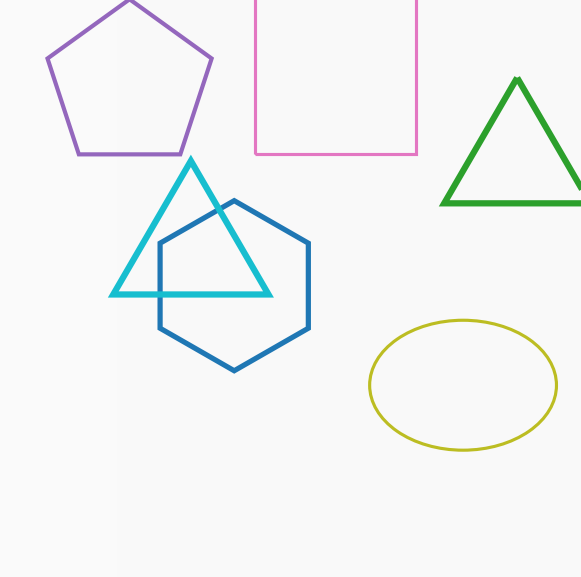[{"shape": "hexagon", "thickness": 2.5, "radius": 0.74, "center": [0.403, 0.504]}, {"shape": "triangle", "thickness": 3, "radius": 0.72, "center": [0.89, 0.72]}, {"shape": "pentagon", "thickness": 2, "radius": 0.74, "center": [0.223, 0.852]}, {"shape": "square", "thickness": 1.5, "radius": 0.69, "center": [0.577, 0.871]}, {"shape": "oval", "thickness": 1.5, "radius": 0.8, "center": [0.797, 0.332]}, {"shape": "triangle", "thickness": 3, "radius": 0.77, "center": [0.328, 0.566]}]